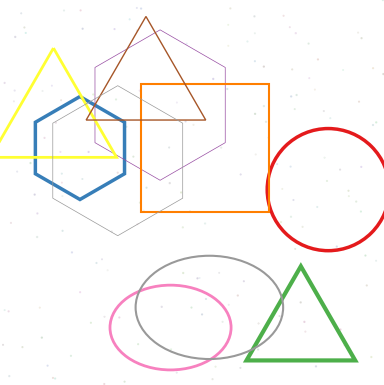[{"shape": "circle", "thickness": 2.5, "radius": 0.79, "center": [0.853, 0.507]}, {"shape": "hexagon", "thickness": 2.5, "radius": 0.67, "center": [0.208, 0.616]}, {"shape": "triangle", "thickness": 3, "radius": 0.82, "center": [0.781, 0.145]}, {"shape": "hexagon", "thickness": 0.5, "radius": 0.98, "center": [0.416, 0.727]}, {"shape": "square", "thickness": 1.5, "radius": 0.83, "center": [0.533, 0.616]}, {"shape": "triangle", "thickness": 2, "radius": 0.95, "center": [0.139, 0.686]}, {"shape": "triangle", "thickness": 1, "radius": 0.9, "center": [0.379, 0.778]}, {"shape": "oval", "thickness": 2, "radius": 0.79, "center": [0.443, 0.149]}, {"shape": "oval", "thickness": 1.5, "radius": 0.96, "center": [0.544, 0.202]}, {"shape": "hexagon", "thickness": 0.5, "radius": 0.97, "center": [0.306, 0.583]}]